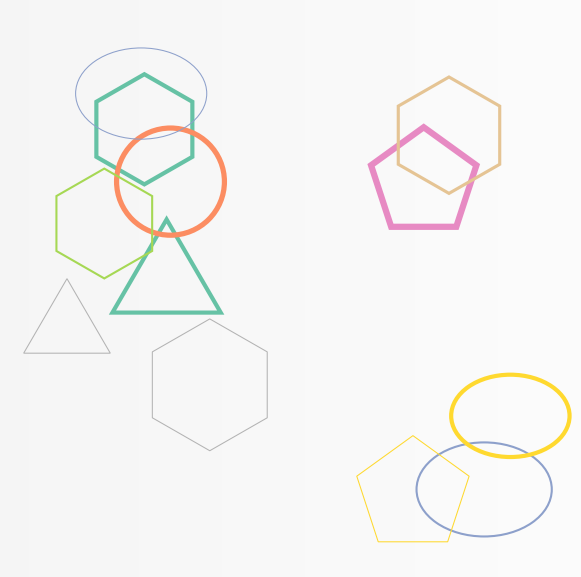[{"shape": "triangle", "thickness": 2, "radius": 0.54, "center": [0.287, 0.512]}, {"shape": "hexagon", "thickness": 2, "radius": 0.48, "center": [0.248, 0.775]}, {"shape": "circle", "thickness": 2.5, "radius": 0.46, "center": [0.293, 0.685]}, {"shape": "oval", "thickness": 1, "radius": 0.58, "center": [0.833, 0.152]}, {"shape": "oval", "thickness": 0.5, "radius": 0.56, "center": [0.243, 0.837]}, {"shape": "pentagon", "thickness": 3, "radius": 0.48, "center": [0.729, 0.684]}, {"shape": "hexagon", "thickness": 1, "radius": 0.48, "center": [0.179, 0.612]}, {"shape": "pentagon", "thickness": 0.5, "radius": 0.51, "center": [0.71, 0.143]}, {"shape": "oval", "thickness": 2, "radius": 0.51, "center": [0.878, 0.279]}, {"shape": "hexagon", "thickness": 1.5, "radius": 0.5, "center": [0.772, 0.765]}, {"shape": "triangle", "thickness": 0.5, "radius": 0.43, "center": [0.115, 0.431]}, {"shape": "hexagon", "thickness": 0.5, "radius": 0.57, "center": [0.361, 0.333]}]